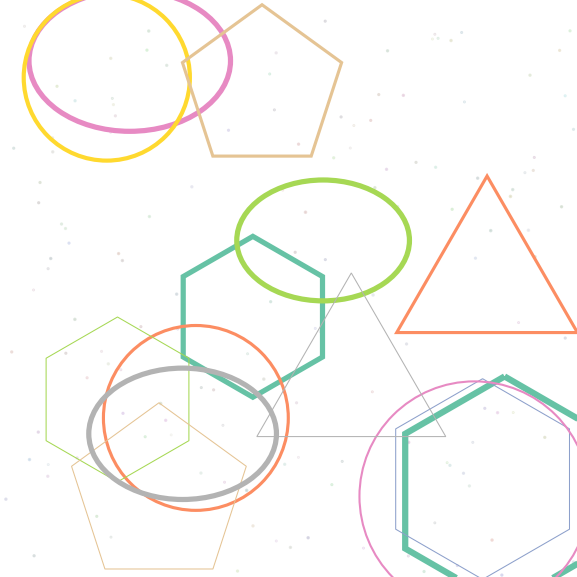[{"shape": "hexagon", "thickness": 2.5, "radius": 0.7, "center": [0.438, 0.451]}, {"shape": "hexagon", "thickness": 3, "radius": 0.99, "center": [0.874, 0.149]}, {"shape": "circle", "thickness": 1.5, "radius": 0.8, "center": [0.339, 0.275]}, {"shape": "triangle", "thickness": 1.5, "radius": 0.9, "center": [0.843, 0.514]}, {"shape": "hexagon", "thickness": 0.5, "radius": 0.87, "center": [0.836, 0.17]}, {"shape": "circle", "thickness": 1, "radius": 1.0, "center": [0.822, 0.14]}, {"shape": "oval", "thickness": 2.5, "radius": 0.87, "center": [0.225, 0.894]}, {"shape": "oval", "thickness": 2.5, "radius": 0.75, "center": [0.559, 0.583]}, {"shape": "hexagon", "thickness": 0.5, "radius": 0.71, "center": [0.203, 0.307]}, {"shape": "circle", "thickness": 2, "radius": 0.72, "center": [0.185, 0.865]}, {"shape": "pentagon", "thickness": 0.5, "radius": 0.8, "center": [0.275, 0.143]}, {"shape": "pentagon", "thickness": 1.5, "radius": 0.72, "center": [0.454, 0.846]}, {"shape": "triangle", "thickness": 0.5, "radius": 0.94, "center": [0.608, 0.338]}, {"shape": "oval", "thickness": 2.5, "radius": 0.81, "center": [0.316, 0.248]}]